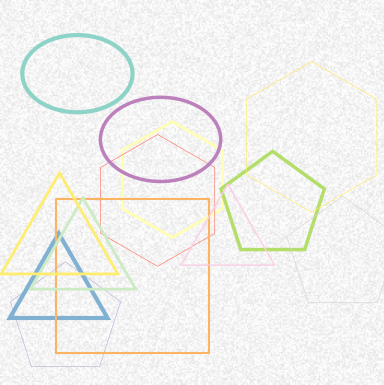[{"shape": "oval", "thickness": 3, "radius": 0.72, "center": [0.201, 0.809]}, {"shape": "hexagon", "thickness": 2, "radius": 0.75, "center": [0.448, 0.534]}, {"shape": "pentagon", "thickness": 0.5, "radius": 0.75, "center": [0.17, 0.17]}, {"shape": "hexagon", "thickness": 0.5, "radius": 0.86, "center": [0.409, 0.479]}, {"shape": "triangle", "thickness": 3, "radius": 0.73, "center": [0.152, 0.247]}, {"shape": "square", "thickness": 1.5, "radius": 1.0, "center": [0.344, 0.283]}, {"shape": "pentagon", "thickness": 2.5, "radius": 0.71, "center": [0.708, 0.466]}, {"shape": "triangle", "thickness": 1, "radius": 0.7, "center": [0.592, 0.381]}, {"shape": "pentagon", "thickness": 0.5, "radius": 0.76, "center": [0.89, 0.338]}, {"shape": "oval", "thickness": 2.5, "radius": 0.78, "center": [0.417, 0.638]}, {"shape": "triangle", "thickness": 2, "radius": 0.79, "center": [0.216, 0.328]}, {"shape": "triangle", "thickness": 2, "radius": 0.88, "center": [0.154, 0.376]}, {"shape": "hexagon", "thickness": 0.5, "radius": 0.98, "center": [0.809, 0.644]}]